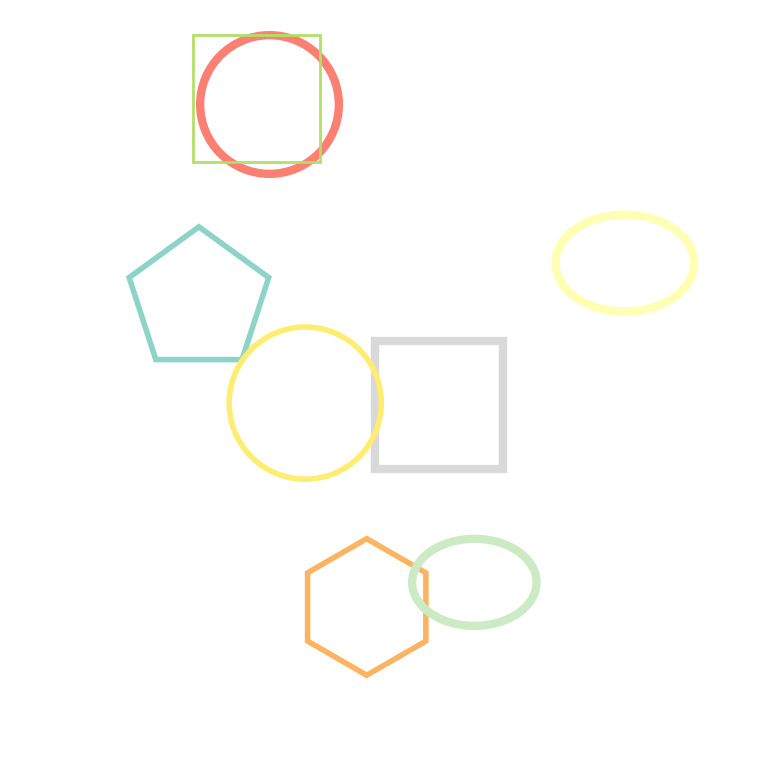[{"shape": "pentagon", "thickness": 2, "radius": 0.48, "center": [0.258, 0.61]}, {"shape": "oval", "thickness": 3, "radius": 0.45, "center": [0.811, 0.658]}, {"shape": "circle", "thickness": 3, "radius": 0.45, "center": [0.35, 0.864]}, {"shape": "hexagon", "thickness": 2, "radius": 0.44, "center": [0.476, 0.212]}, {"shape": "square", "thickness": 1, "radius": 0.41, "center": [0.334, 0.872]}, {"shape": "square", "thickness": 3, "radius": 0.42, "center": [0.57, 0.474]}, {"shape": "oval", "thickness": 3, "radius": 0.4, "center": [0.616, 0.244]}, {"shape": "circle", "thickness": 2, "radius": 0.49, "center": [0.396, 0.477]}]